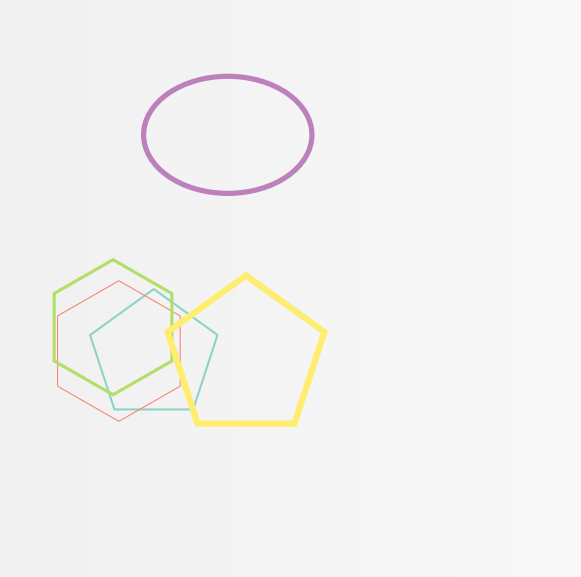[{"shape": "pentagon", "thickness": 1, "radius": 0.58, "center": [0.265, 0.383]}, {"shape": "hexagon", "thickness": 0.5, "radius": 0.61, "center": [0.205, 0.391]}, {"shape": "hexagon", "thickness": 1.5, "radius": 0.58, "center": [0.194, 0.432]}, {"shape": "oval", "thickness": 2.5, "radius": 0.72, "center": [0.392, 0.766]}, {"shape": "pentagon", "thickness": 3, "radius": 0.71, "center": [0.423, 0.38]}]